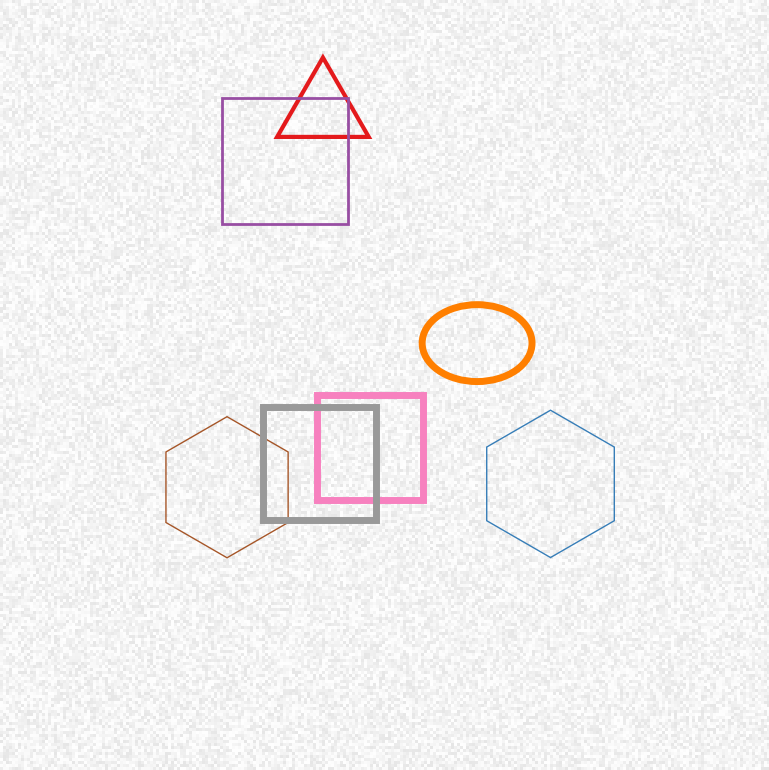[{"shape": "triangle", "thickness": 1.5, "radius": 0.34, "center": [0.419, 0.857]}, {"shape": "hexagon", "thickness": 0.5, "radius": 0.48, "center": [0.715, 0.372]}, {"shape": "square", "thickness": 1, "radius": 0.41, "center": [0.37, 0.791]}, {"shape": "oval", "thickness": 2.5, "radius": 0.36, "center": [0.62, 0.554]}, {"shape": "hexagon", "thickness": 0.5, "radius": 0.46, "center": [0.295, 0.367]}, {"shape": "square", "thickness": 2.5, "radius": 0.34, "center": [0.481, 0.419]}, {"shape": "square", "thickness": 2.5, "radius": 0.37, "center": [0.415, 0.398]}]